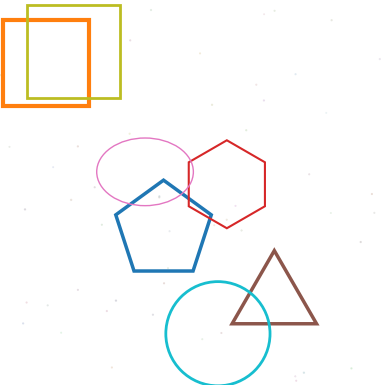[{"shape": "pentagon", "thickness": 2.5, "radius": 0.65, "center": [0.425, 0.402]}, {"shape": "square", "thickness": 3, "radius": 0.56, "center": [0.12, 0.837]}, {"shape": "hexagon", "thickness": 1.5, "radius": 0.57, "center": [0.589, 0.521]}, {"shape": "triangle", "thickness": 2.5, "radius": 0.63, "center": [0.713, 0.222]}, {"shape": "oval", "thickness": 1, "radius": 0.63, "center": [0.377, 0.554]}, {"shape": "square", "thickness": 2, "radius": 0.61, "center": [0.191, 0.866]}, {"shape": "circle", "thickness": 2, "radius": 0.68, "center": [0.566, 0.133]}]